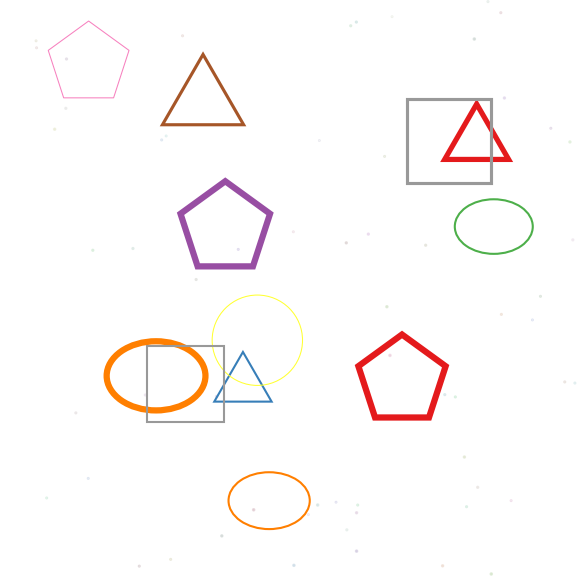[{"shape": "pentagon", "thickness": 3, "radius": 0.4, "center": [0.696, 0.34]}, {"shape": "triangle", "thickness": 2.5, "radius": 0.32, "center": [0.825, 0.755]}, {"shape": "triangle", "thickness": 1, "radius": 0.29, "center": [0.421, 0.332]}, {"shape": "oval", "thickness": 1, "radius": 0.34, "center": [0.855, 0.607]}, {"shape": "pentagon", "thickness": 3, "radius": 0.41, "center": [0.39, 0.604]}, {"shape": "oval", "thickness": 3, "radius": 0.43, "center": [0.27, 0.348]}, {"shape": "oval", "thickness": 1, "radius": 0.35, "center": [0.466, 0.132]}, {"shape": "circle", "thickness": 0.5, "radius": 0.39, "center": [0.446, 0.41]}, {"shape": "triangle", "thickness": 1.5, "radius": 0.41, "center": [0.352, 0.824]}, {"shape": "pentagon", "thickness": 0.5, "radius": 0.37, "center": [0.153, 0.889]}, {"shape": "square", "thickness": 1, "radius": 0.33, "center": [0.322, 0.334]}, {"shape": "square", "thickness": 1.5, "radius": 0.36, "center": [0.778, 0.755]}]